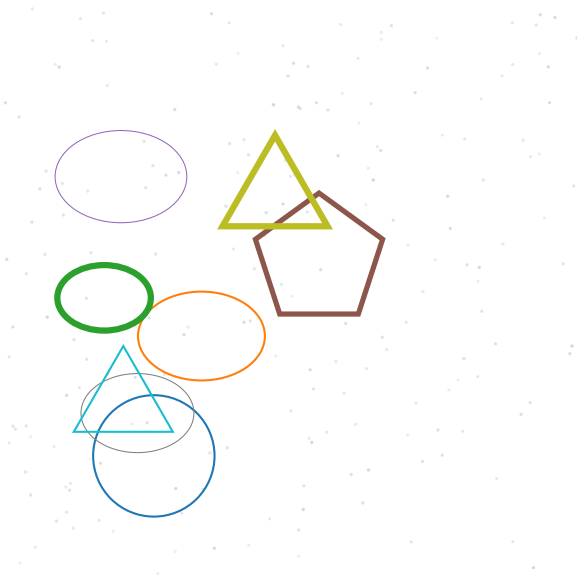[{"shape": "circle", "thickness": 1, "radius": 0.53, "center": [0.266, 0.21]}, {"shape": "oval", "thickness": 1, "radius": 0.55, "center": [0.349, 0.417]}, {"shape": "oval", "thickness": 3, "radius": 0.4, "center": [0.18, 0.483]}, {"shape": "oval", "thickness": 0.5, "radius": 0.57, "center": [0.209, 0.693]}, {"shape": "pentagon", "thickness": 2.5, "radius": 0.58, "center": [0.552, 0.549]}, {"shape": "oval", "thickness": 0.5, "radius": 0.49, "center": [0.238, 0.284]}, {"shape": "triangle", "thickness": 3, "radius": 0.53, "center": [0.476, 0.66]}, {"shape": "triangle", "thickness": 1, "radius": 0.5, "center": [0.214, 0.301]}]